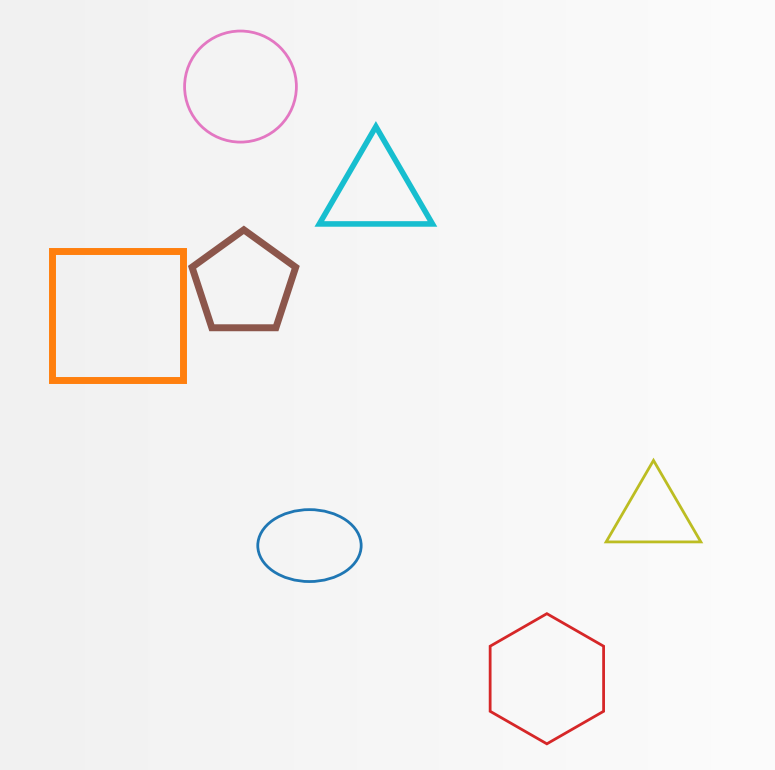[{"shape": "oval", "thickness": 1, "radius": 0.33, "center": [0.399, 0.291]}, {"shape": "square", "thickness": 2.5, "radius": 0.42, "center": [0.151, 0.59]}, {"shape": "hexagon", "thickness": 1, "radius": 0.42, "center": [0.706, 0.119]}, {"shape": "pentagon", "thickness": 2.5, "radius": 0.35, "center": [0.315, 0.631]}, {"shape": "circle", "thickness": 1, "radius": 0.36, "center": [0.31, 0.888]}, {"shape": "triangle", "thickness": 1, "radius": 0.35, "center": [0.843, 0.332]}, {"shape": "triangle", "thickness": 2, "radius": 0.42, "center": [0.485, 0.751]}]